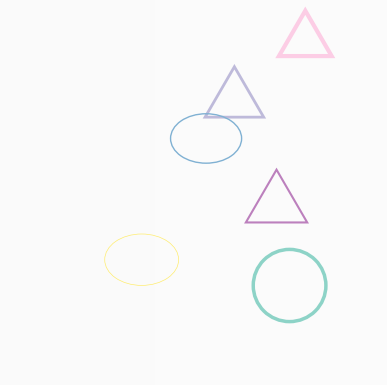[{"shape": "circle", "thickness": 2.5, "radius": 0.47, "center": [0.747, 0.258]}, {"shape": "triangle", "thickness": 2, "radius": 0.44, "center": [0.605, 0.739]}, {"shape": "oval", "thickness": 1, "radius": 0.46, "center": [0.532, 0.64]}, {"shape": "triangle", "thickness": 3, "radius": 0.39, "center": [0.788, 0.894]}, {"shape": "triangle", "thickness": 1.5, "radius": 0.46, "center": [0.714, 0.468]}, {"shape": "oval", "thickness": 0.5, "radius": 0.48, "center": [0.366, 0.325]}]